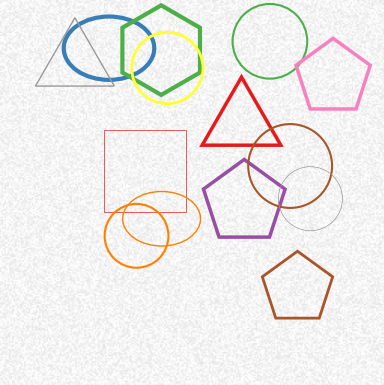[{"shape": "triangle", "thickness": 2.5, "radius": 0.59, "center": [0.627, 0.682]}, {"shape": "square", "thickness": 0.5, "radius": 0.53, "center": [0.377, 0.557]}, {"shape": "oval", "thickness": 3, "radius": 0.59, "center": [0.283, 0.875]}, {"shape": "circle", "thickness": 1.5, "radius": 0.48, "center": [0.701, 0.893]}, {"shape": "hexagon", "thickness": 3, "radius": 0.58, "center": [0.419, 0.87]}, {"shape": "pentagon", "thickness": 2.5, "radius": 0.56, "center": [0.634, 0.474]}, {"shape": "circle", "thickness": 1.5, "radius": 0.41, "center": [0.355, 0.387]}, {"shape": "oval", "thickness": 1, "radius": 0.51, "center": [0.42, 0.432]}, {"shape": "circle", "thickness": 2, "radius": 0.46, "center": [0.435, 0.823]}, {"shape": "circle", "thickness": 1.5, "radius": 0.54, "center": [0.754, 0.569]}, {"shape": "pentagon", "thickness": 2, "radius": 0.48, "center": [0.773, 0.251]}, {"shape": "pentagon", "thickness": 2.5, "radius": 0.51, "center": [0.865, 0.799]}, {"shape": "triangle", "thickness": 1, "radius": 0.59, "center": [0.195, 0.836]}, {"shape": "circle", "thickness": 0.5, "radius": 0.42, "center": [0.806, 0.484]}]